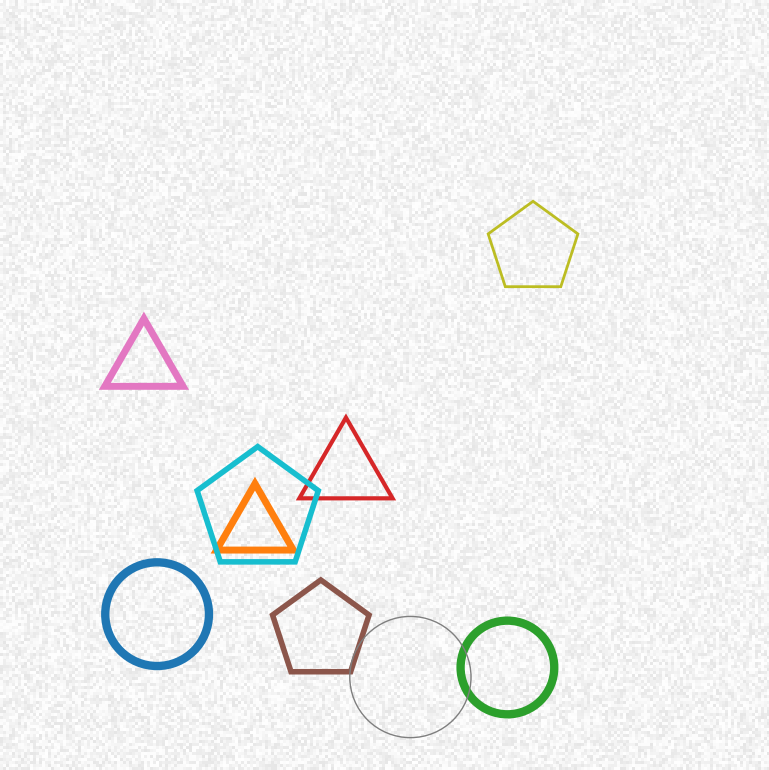[{"shape": "circle", "thickness": 3, "radius": 0.34, "center": [0.204, 0.202]}, {"shape": "triangle", "thickness": 2.5, "radius": 0.29, "center": [0.331, 0.314]}, {"shape": "circle", "thickness": 3, "radius": 0.3, "center": [0.659, 0.133]}, {"shape": "triangle", "thickness": 1.5, "radius": 0.35, "center": [0.449, 0.388]}, {"shape": "pentagon", "thickness": 2, "radius": 0.33, "center": [0.417, 0.181]}, {"shape": "triangle", "thickness": 2.5, "radius": 0.29, "center": [0.187, 0.528]}, {"shape": "circle", "thickness": 0.5, "radius": 0.39, "center": [0.533, 0.121]}, {"shape": "pentagon", "thickness": 1, "radius": 0.31, "center": [0.692, 0.677]}, {"shape": "pentagon", "thickness": 2, "radius": 0.41, "center": [0.335, 0.337]}]